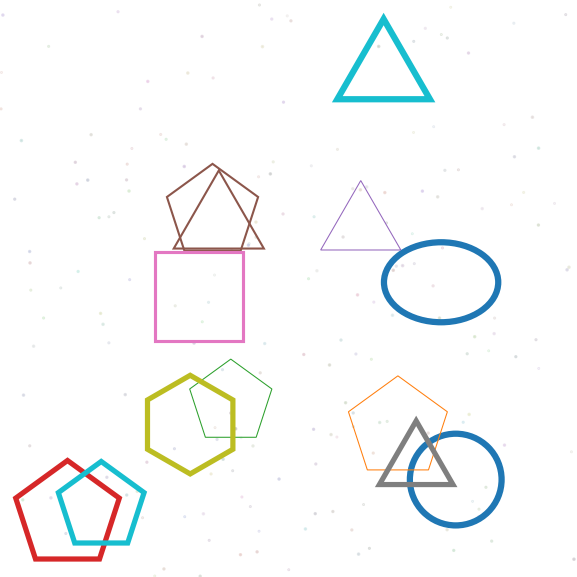[{"shape": "circle", "thickness": 3, "radius": 0.4, "center": [0.789, 0.169]}, {"shape": "oval", "thickness": 3, "radius": 0.49, "center": [0.764, 0.51]}, {"shape": "pentagon", "thickness": 0.5, "radius": 0.45, "center": [0.689, 0.258]}, {"shape": "pentagon", "thickness": 0.5, "radius": 0.37, "center": [0.4, 0.302]}, {"shape": "pentagon", "thickness": 2.5, "radius": 0.47, "center": [0.117, 0.107]}, {"shape": "triangle", "thickness": 0.5, "radius": 0.4, "center": [0.625, 0.606]}, {"shape": "pentagon", "thickness": 1, "radius": 0.42, "center": [0.368, 0.632]}, {"shape": "triangle", "thickness": 1, "radius": 0.45, "center": [0.379, 0.614]}, {"shape": "square", "thickness": 1.5, "radius": 0.38, "center": [0.345, 0.485]}, {"shape": "triangle", "thickness": 2.5, "radius": 0.37, "center": [0.721, 0.197]}, {"shape": "hexagon", "thickness": 2.5, "radius": 0.43, "center": [0.329, 0.264]}, {"shape": "triangle", "thickness": 3, "radius": 0.46, "center": [0.664, 0.874]}, {"shape": "pentagon", "thickness": 2.5, "radius": 0.39, "center": [0.175, 0.122]}]